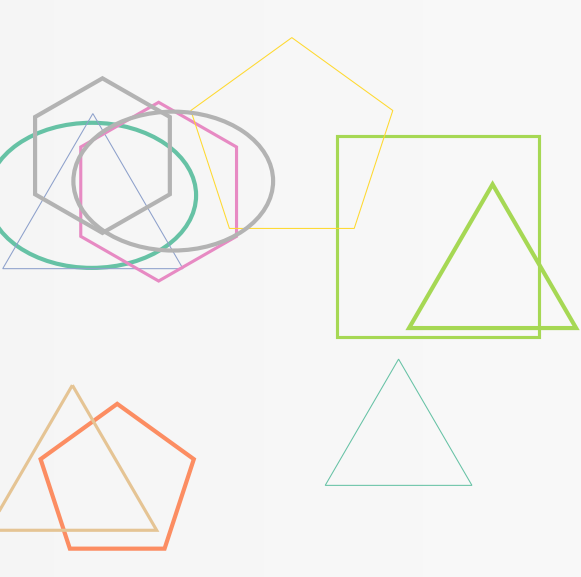[{"shape": "oval", "thickness": 2, "radius": 0.9, "center": [0.158, 0.661]}, {"shape": "triangle", "thickness": 0.5, "radius": 0.73, "center": [0.686, 0.232]}, {"shape": "pentagon", "thickness": 2, "radius": 0.69, "center": [0.202, 0.161]}, {"shape": "triangle", "thickness": 0.5, "radius": 0.9, "center": [0.16, 0.623]}, {"shape": "hexagon", "thickness": 1.5, "radius": 0.77, "center": [0.273, 0.667]}, {"shape": "triangle", "thickness": 2, "radius": 0.83, "center": [0.847, 0.514]}, {"shape": "square", "thickness": 1.5, "radius": 0.87, "center": [0.754, 0.589]}, {"shape": "pentagon", "thickness": 0.5, "radius": 0.91, "center": [0.502, 0.751]}, {"shape": "triangle", "thickness": 1.5, "radius": 0.84, "center": [0.125, 0.165]}, {"shape": "hexagon", "thickness": 2, "radius": 0.67, "center": [0.176, 0.73]}, {"shape": "oval", "thickness": 2, "radius": 0.86, "center": [0.298, 0.686]}]